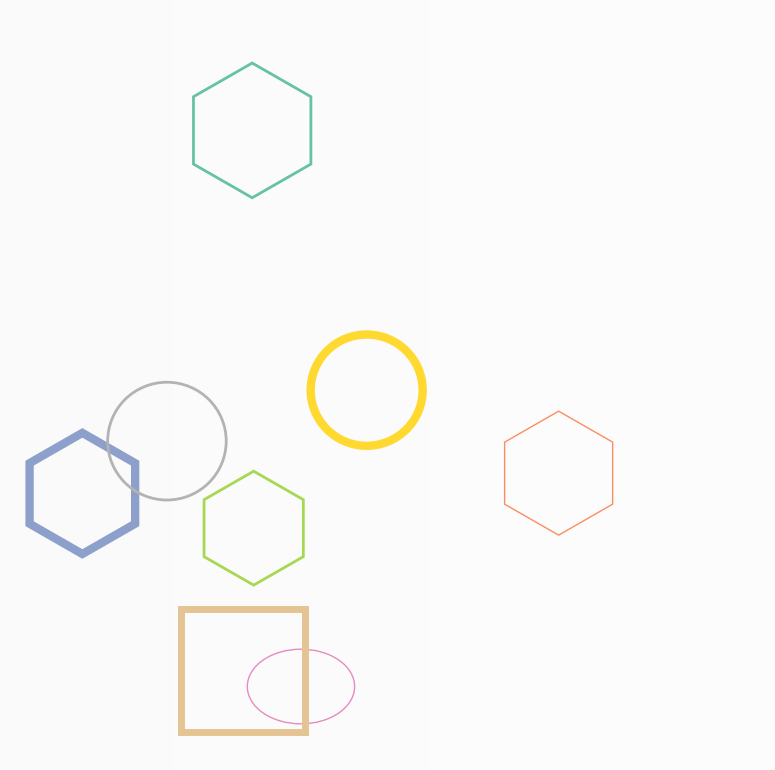[{"shape": "hexagon", "thickness": 1, "radius": 0.44, "center": [0.325, 0.831]}, {"shape": "hexagon", "thickness": 0.5, "radius": 0.4, "center": [0.721, 0.386]}, {"shape": "hexagon", "thickness": 3, "radius": 0.39, "center": [0.106, 0.359]}, {"shape": "oval", "thickness": 0.5, "radius": 0.35, "center": [0.388, 0.108]}, {"shape": "hexagon", "thickness": 1, "radius": 0.37, "center": [0.327, 0.314]}, {"shape": "circle", "thickness": 3, "radius": 0.36, "center": [0.473, 0.493]}, {"shape": "square", "thickness": 2.5, "radius": 0.4, "center": [0.314, 0.129]}, {"shape": "circle", "thickness": 1, "radius": 0.38, "center": [0.215, 0.427]}]